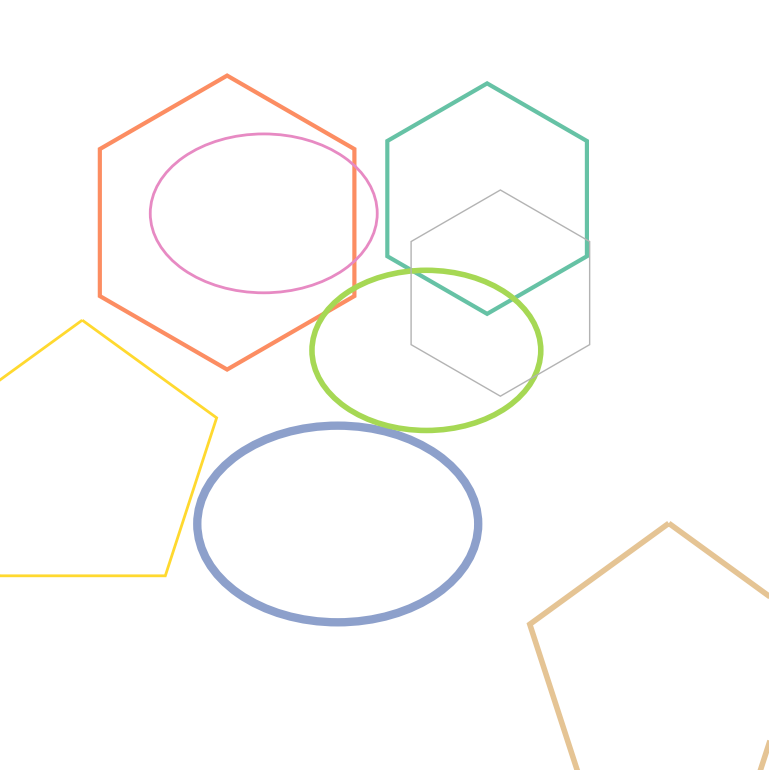[{"shape": "hexagon", "thickness": 1.5, "radius": 0.75, "center": [0.633, 0.742]}, {"shape": "hexagon", "thickness": 1.5, "radius": 0.95, "center": [0.295, 0.711]}, {"shape": "oval", "thickness": 3, "radius": 0.91, "center": [0.439, 0.32]}, {"shape": "oval", "thickness": 1, "radius": 0.74, "center": [0.343, 0.723]}, {"shape": "oval", "thickness": 2, "radius": 0.74, "center": [0.554, 0.545]}, {"shape": "pentagon", "thickness": 1, "radius": 0.92, "center": [0.107, 0.401]}, {"shape": "pentagon", "thickness": 2, "radius": 0.95, "center": [0.869, 0.131]}, {"shape": "hexagon", "thickness": 0.5, "radius": 0.67, "center": [0.65, 0.619]}]